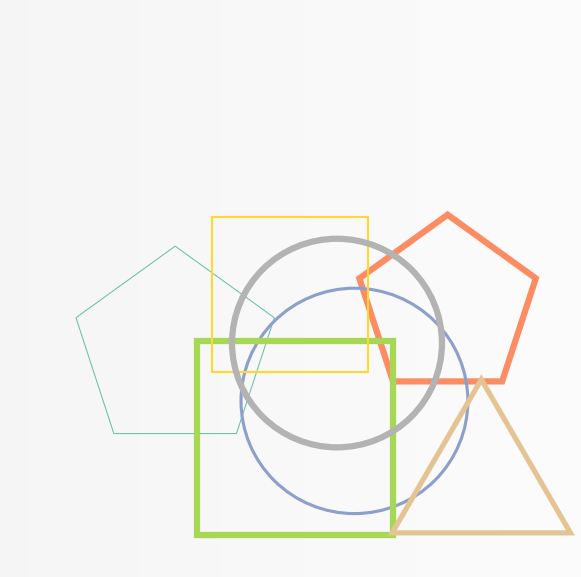[{"shape": "pentagon", "thickness": 0.5, "radius": 0.9, "center": [0.301, 0.394]}, {"shape": "pentagon", "thickness": 3, "radius": 0.8, "center": [0.77, 0.468]}, {"shape": "circle", "thickness": 1.5, "radius": 0.98, "center": [0.61, 0.305]}, {"shape": "square", "thickness": 3, "radius": 0.84, "center": [0.508, 0.241]}, {"shape": "square", "thickness": 1, "radius": 0.67, "center": [0.499, 0.49]}, {"shape": "triangle", "thickness": 2.5, "radius": 0.89, "center": [0.828, 0.165]}, {"shape": "circle", "thickness": 3, "radius": 0.9, "center": [0.58, 0.405]}]